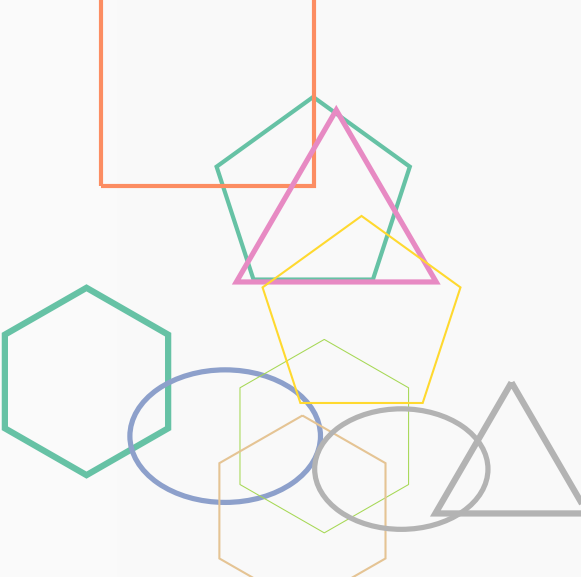[{"shape": "hexagon", "thickness": 3, "radius": 0.81, "center": [0.149, 0.339]}, {"shape": "pentagon", "thickness": 2, "radius": 0.87, "center": [0.539, 0.656]}, {"shape": "square", "thickness": 2, "radius": 0.91, "center": [0.357, 0.859]}, {"shape": "oval", "thickness": 2.5, "radius": 0.82, "center": [0.387, 0.244]}, {"shape": "triangle", "thickness": 2.5, "radius": 0.99, "center": [0.579, 0.61]}, {"shape": "hexagon", "thickness": 0.5, "radius": 0.84, "center": [0.558, 0.244]}, {"shape": "pentagon", "thickness": 1, "radius": 0.9, "center": [0.622, 0.446]}, {"shape": "hexagon", "thickness": 1, "radius": 0.83, "center": [0.52, 0.115]}, {"shape": "oval", "thickness": 2.5, "radius": 0.75, "center": [0.69, 0.187]}, {"shape": "triangle", "thickness": 3, "radius": 0.76, "center": [0.88, 0.186]}]